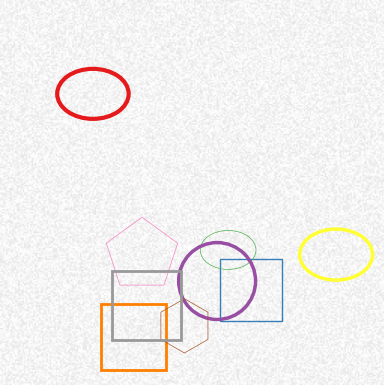[{"shape": "oval", "thickness": 3, "radius": 0.46, "center": [0.241, 0.756]}, {"shape": "square", "thickness": 1, "radius": 0.4, "center": [0.651, 0.247]}, {"shape": "oval", "thickness": 0.5, "radius": 0.36, "center": [0.593, 0.351]}, {"shape": "circle", "thickness": 2.5, "radius": 0.5, "center": [0.564, 0.27]}, {"shape": "square", "thickness": 2, "radius": 0.43, "center": [0.346, 0.125]}, {"shape": "oval", "thickness": 2.5, "radius": 0.47, "center": [0.873, 0.339]}, {"shape": "hexagon", "thickness": 0.5, "radius": 0.35, "center": [0.479, 0.154]}, {"shape": "pentagon", "thickness": 0.5, "radius": 0.49, "center": [0.369, 0.338]}, {"shape": "square", "thickness": 2, "radius": 0.45, "center": [0.38, 0.206]}]